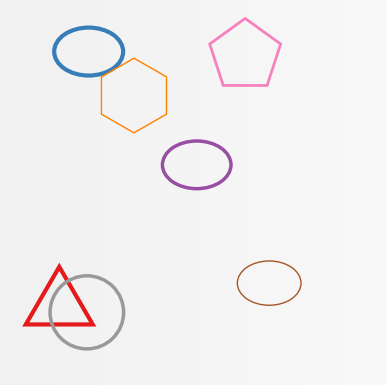[{"shape": "triangle", "thickness": 3, "radius": 0.5, "center": [0.153, 0.207]}, {"shape": "oval", "thickness": 3, "radius": 0.44, "center": [0.229, 0.866]}, {"shape": "oval", "thickness": 2.5, "radius": 0.44, "center": [0.508, 0.572]}, {"shape": "hexagon", "thickness": 1, "radius": 0.48, "center": [0.346, 0.752]}, {"shape": "oval", "thickness": 1, "radius": 0.41, "center": [0.695, 0.265]}, {"shape": "pentagon", "thickness": 2, "radius": 0.48, "center": [0.633, 0.856]}, {"shape": "circle", "thickness": 2.5, "radius": 0.47, "center": [0.224, 0.189]}]